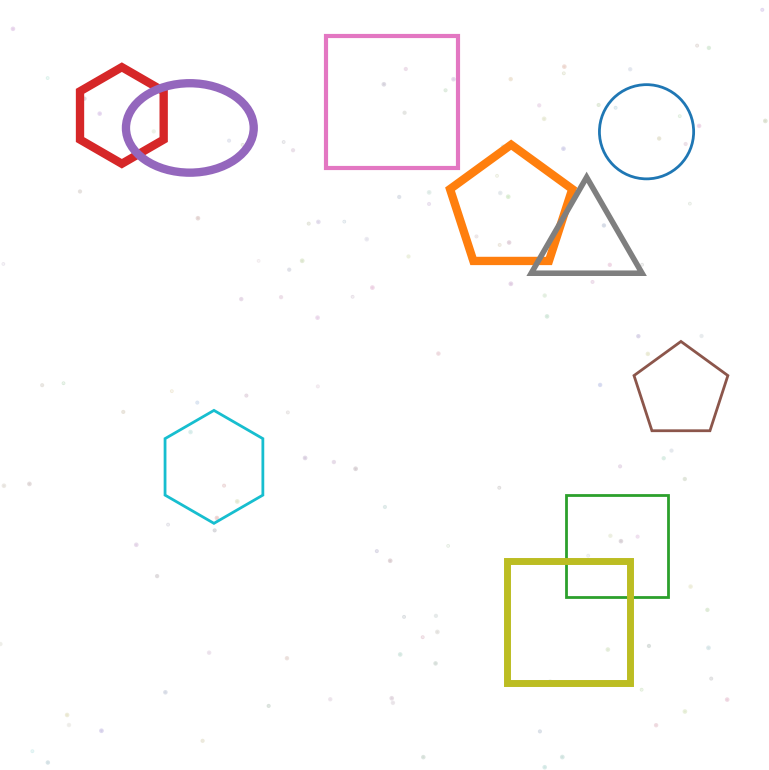[{"shape": "circle", "thickness": 1, "radius": 0.31, "center": [0.84, 0.829]}, {"shape": "pentagon", "thickness": 3, "radius": 0.42, "center": [0.664, 0.729]}, {"shape": "square", "thickness": 1, "radius": 0.33, "center": [0.801, 0.291]}, {"shape": "hexagon", "thickness": 3, "radius": 0.31, "center": [0.158, 0.85]}, {"shape": "oval", "thickness": 3, "radius": 0.41, "center": [0.247, 0.834]}, {"shape": "pentagon", "thickness": 1, "radius": 0.32, "center": [0.884, 0.492]}, {"shape": "square", "thickness": 1.5, "radius": 0.43, "center": [0.509, 0.867]}, {"shape": "triangle", "thickness": 2, "radius": 0.42, "center": [0.762, 0.687]}, {"shape": "square", "thickness": 2.5, "radius": 0.4, "center": [0.738, 0.192]}, {"shape": "hexagon", "thickness": 1, "radius": 0.37, "center": [0.278, 0.394]}]